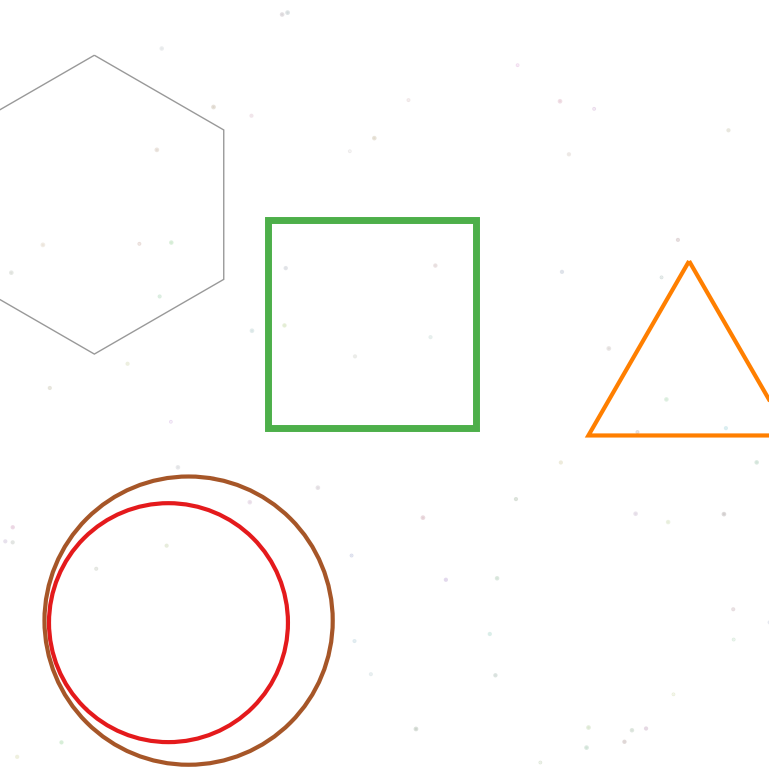[{"shape": "circle", "thickness": 1.5, "radius": 0.78, "center": [0.219, 0.191]}, {"shape": "square", "thickness": 2.5, "radius": 0.68, "center": [0.483, 0.579]}, {"shape": "triangle", "thickness": 1.5, "radius": 0.76, "center": [0.895, 0.51]}, {"shape": "circle", "thickness": 1.5, "radius": 0.94, "center": [0.245, 0.194]}, {"shape": "hexagon", "thickness": 0.5, "radius": 0.97, "center": [0.123, 0.734]}]